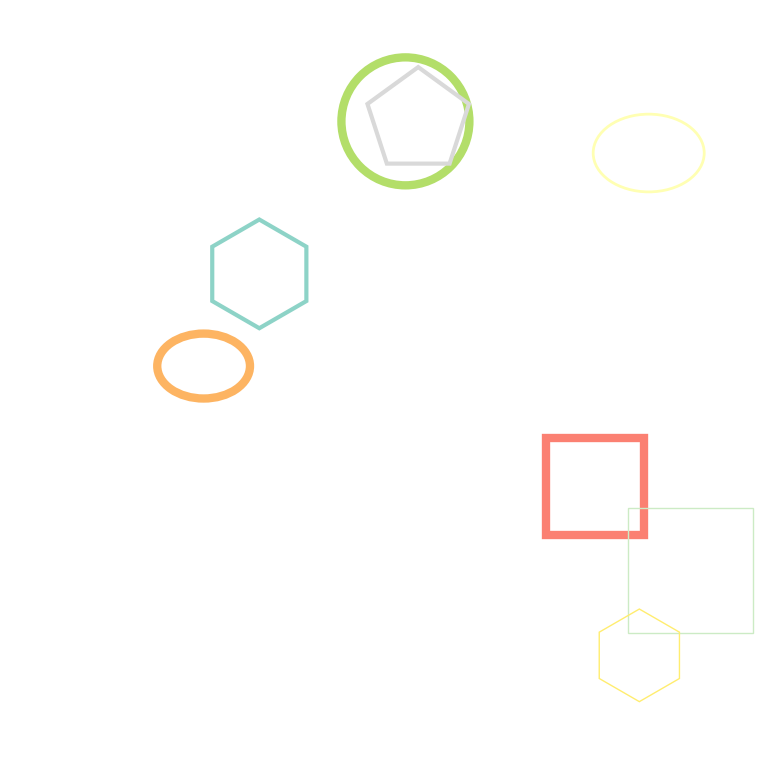[{"shape": "hexagon", "thickness": 1.5, "radius": 0.35, "center": [0.337, 0.644]}, {"shape": "oval", "thickness": 1, "radius": 0.36, "center": [0.842, 0.801]}, {"shape": "square", "thickness": 3, "radius": 0.32, "center": [0.773, 0.368]}, {"shape": "oval", "thickness": 3, "radius": 0.3, "center": [0.264, 0.525]}, {"shape": "circle", "thickness": 3, "radius": 0.42, "center": [0.527, 0.842]}, {"shape": "pentagon", "thickness": 1.5, "radius": 0.35, "center": [0.543, 0.844]}, {"shape": "square", "thickness": 0.5, "radius": 0.41, "center": [0.897, 0.259]}, {"shape": "hexagon", "thickness": 0.5, "radius": 0.3, "center": [0.83, 0.149]}]